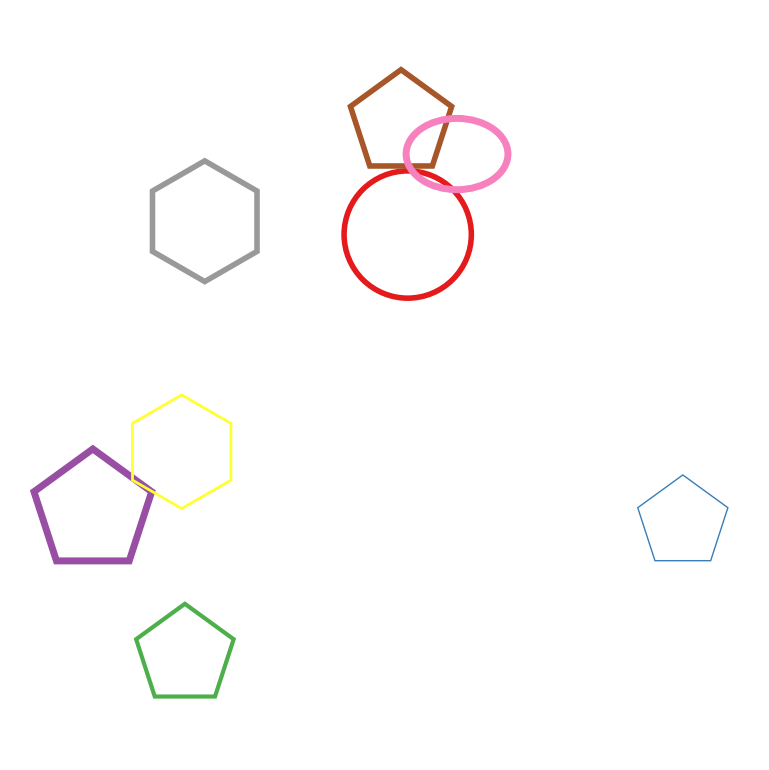[{"shape": "circle", "thickness": 2, "radius": 0.41, "center": [0.529, 0.695]}, {"shape": "pentagon", "thickness": 0.5, "radius": 0.31, "center": [0.887, 0.322]}, {"shape": "pentagon", "thickness": 1.5, "radius": 0.33, "center": [0.24, 0.149]}, {"shape": "pentagon", "thickness": 2.5, "radius": 0.4, "center": [0.121, 0.337]}, {"shape": "hexagon", "thickness": 1, "radius": 0.37, "center": [0.236, 0.413]}, {"shape": "pentagon", "thickness": 2, "radius": 0.35, "center": [0.521, 0.84]}, {"shape": "oval", "thickness": 2.5, "radius": 0.33, "center": [0.594, 0.8]}, {"shape": "hexagon", "thickness": 2, "radius": 0.39, "center": [0.266, 0.713]}]